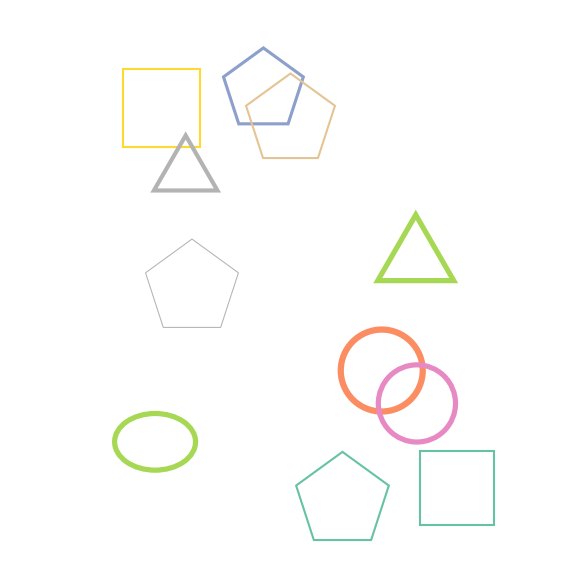[{"shape": "square", "thickness": 1, "radius": 0.32, "center": [0.791, 0.154]}, {"shape": "pentagon", "thickness": 1, "radius": 0.42, "center": [0.593, 0.132]}, {"shape": "circle", "thickness": 3, "radius": 0.35, "center": [0.661, 0.358]}, {"shape": "pentagon", "thickness": 1.5, "radius": 0.36, "center": [0.456, 0.843]}, {"shape": "circle", "thickness": 2.5, "radius": 0.33, "center": [0.722, 0.301]}, {"shape": "oval", "thickness": 2.5, "radius": 0.35, "center": [0.269, 0.234]}, {"shape": "triangle", "thickness": 2.5, "radius": 0.38, "center": [0.72, 0.551]}, {"shape": "square", "thickness": 1, "radius": 0.34, "center": [0.28, 0.812]}, {"shape": "pentagon", "thickness": 1, "radius": 0.4, "center": [0.503, 0.791]}, {"shape": "triangle", "thickness": 2, "radius": 0.32, "center": [0.322, 0.701]}, {"shape": "pentagon", "thickness": 0.5, "radius": 0.42, "center": [0.332, 0.501]}]